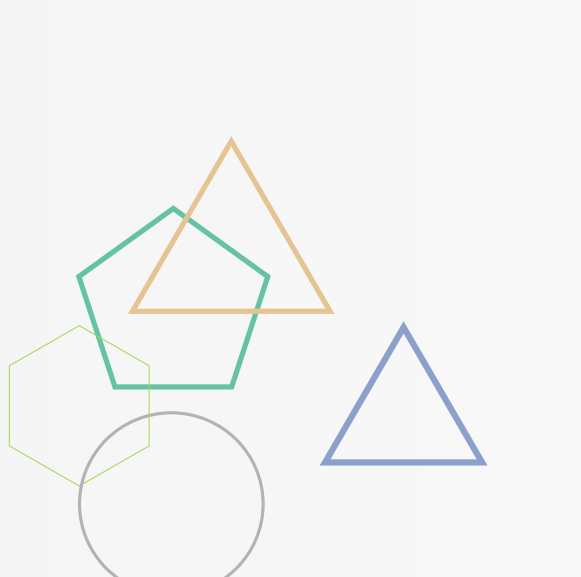[{"shape": "pentagon", "thickness": 2.5, "radius": 0.85, "center": [0.298, 0.467]}, {"shape": "triangle", "thickness": 3, "radius": 0.78, "center": [0.694, 0.276]}, {"shape": "hexagon", "thickness": 0.5, "radius": 0.69, "center": [0.136, 0.296]}, {"shape": "triangle", "thickness": 2.5, "radius": 0.98, "center": [0.398, 0.558]}, {"shape": "circle", "thickness": 1.5, "radius": 0.79, "center": [0.295, 0.126]}]